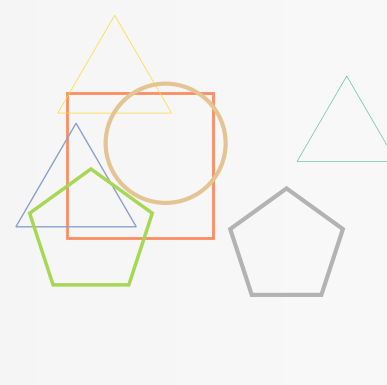[{"shape": "triangle", "thickness": 0.5, "radius": 0.74, "center": [0.895, 0.655]}, {"shape": "square", "thickness": 2, "radius": 0.94, "center": [0.361, 0.571]}, {"shape": "triangle", "thickness": 1, "radius": 0.9, "center": [0.196, 0.501]}, {"shape": "pentagon", "thickness": 2.5, "radius": 0.83, "center": [0.235, 0.395]}, {"shape": "triangle", "thickness": 0.5, "radius": 0.85, "center": [0.296, 0.791]}, {"shape": "circle", "thickness": 3, "radius": 0.77, "center": [0.427, 0.628]}, {"shape": "pentagon", "thickness": 3, "radius": 0.76, "center": [0.739, 0.358]}]